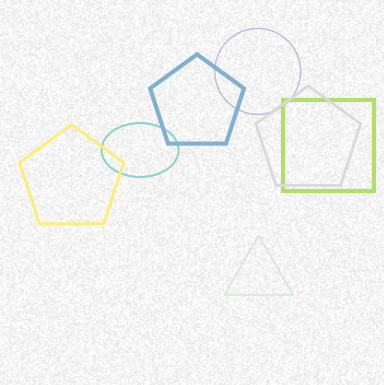[{"shape": "oval", "thickness": 1.5, "radius": 0.5, "center": [0.364, 0.61]}, {"shape": "circle", "thickness": 1, "radius": 0.56, "center": [0.669, 0.815]}, {"shape": "pentagon", "thickness": 3, "radius": 0.64, "center": [0.512, 0.731]}, {"shape": "square", "thickness": 3, "radius": 0.59, "center": [0.853, 0.622]}, {"shape": "pentagon", "thickness": 2, "radius": 0.71, "center": [0.801, 0.634]}, {"shape": "triangle", "thickness": 1, "radius": 0.52, "center": [0.672, 0.285]}, {"shape": "pentagon", "thickness": 2, "radius": 0.71, "center": [0.186, 0.534]}]